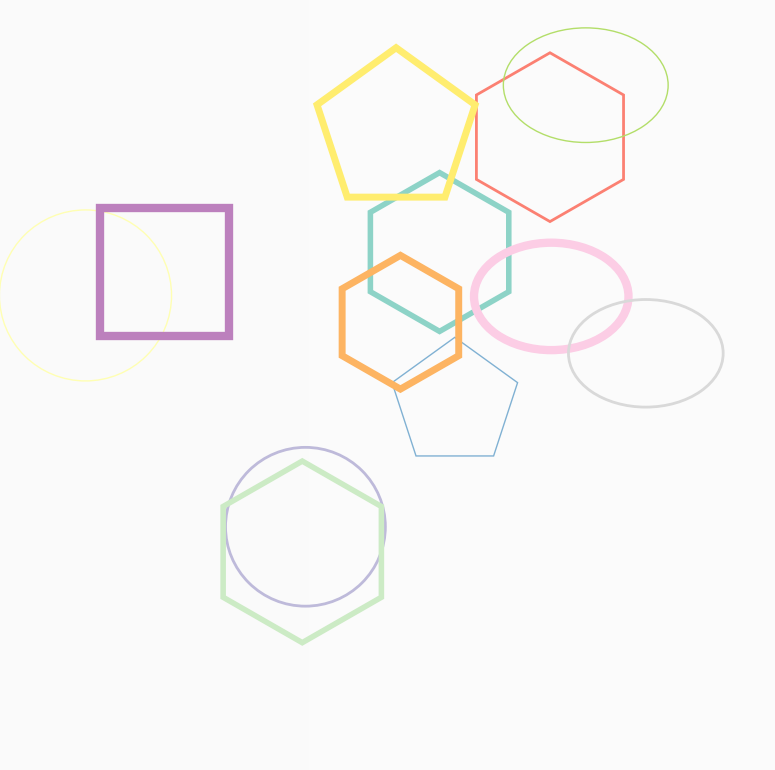[{"shape": "hexagon", "thickness": 2, "radius": 0.52, "center": [0.567, 0.673]}, {"shape": "circle", "thickness": 0.5, "radius": 0.56, "center": [0.11, 0.616]}, {"shape": "circle", "thickness": 1, "radius": 0.52, "center": [0.394, 0.316]}, {"shape": "hexagon", "thickness": 1, "radius": 0.55, "center": [0.71, 0.822]}, {"shape": "pentagon", "thickness": 0.5, "radius": 0.43, "center": [0.587, 0.477]}, {"shape": "hexagon", "thickness": 2.5, "radius": 0.43, "center": [0.517, 0.582]}, {"shape": "oval", "thickness": 0.5, "radius": 0.53, "center": [0.756, 0.889]}, {"shape": "oval", "thickness": 3, "radius": 0.5, "center": [0.711, 0.615]}, {"shape": "oval", "thickness": 1, "radius": 0.5, "center": [0.833, 0.541]}, {"shape": "square", "thickness": 3, "radius": 0.42, "center": [0.212, 0.647]}, {"shape": "hexagon", "thickness": 2, "radius": 0.59, "center": [0.39, 0.283]}, {"shape": "pentagon", "thickness": 2.5, "radius": 0.54, "center": [0.511, 0.831]}]